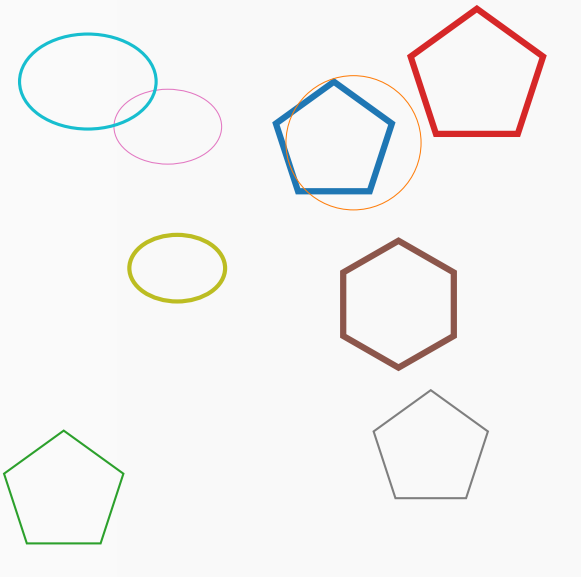[{"shape": "pentagon", "thickness": 3, "radius": 0.52, "center": [0.574, 0.753]}, {"shape": "circle", "thickness": 0.5, "radius": 0.58, "center": [0.608, 0.752]}, {"shape": "pentagon", "thickness": 1, "radius": 0.54, "center": [0.11, 0.146]}, {"shape": "pentagon", "thickness": 3, "radius": 0.6, "center": [0.82, 0.864]}, {"shape": "hexagon", "thickness": 3, "radius": 0.55, "center": [0.686, 0.472]}, {"shape": "oval", "thickness": 0.5, "radius": 0.46, "center": [0.289, 0.78]}, {"shape": "pentagon", "thickness": 1, "radius": 0.52, "center": [0.741, 0.22]}, {"shape": "oval", "thickness": 2, "radius": 0.41, "center": [0.305, 0.535]}, {"shape": "oval", "thickness": 1.5, "radius": 0.59, "center": [0.151, 0.858]}]